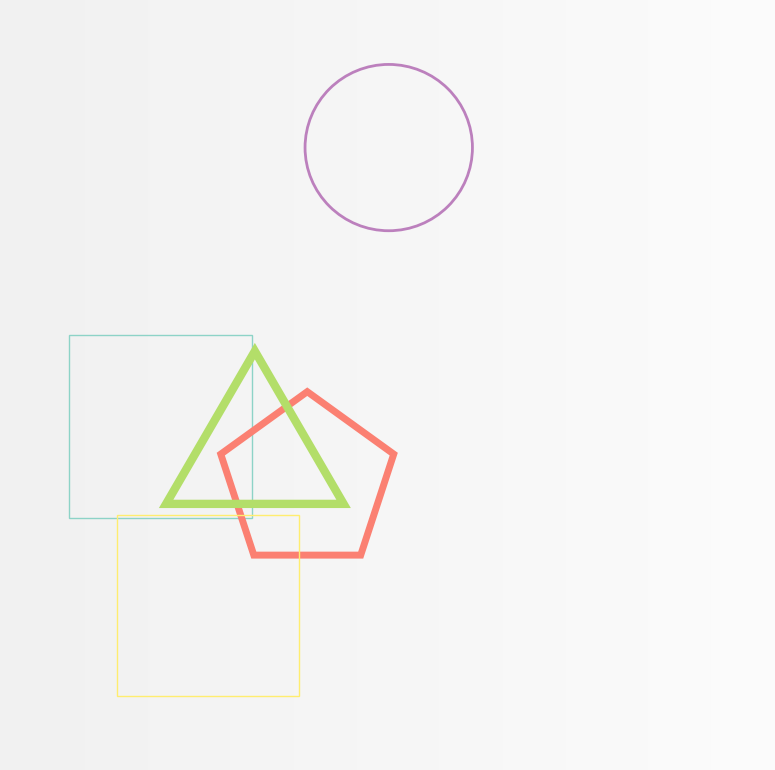[{"shape": "square", "thickness": 0.5, "radius": 0.59, "center": [0.207, 0.446]}, {"shape": "pentagon", "thickness": 2.5, "radius": 0.59, "center": [0.396, 0.374]}, {"shape": "triangle", "thickness": 3, "radius": 0.66, "center": [0.329, 0.412]}, {"shape": "circle", "thickness": 1, "radius": 0.54, "center": [0.502, 0.808]}, {"shape": "square", "thickness": 0.5, "radius": 0.59, "center": [0.269, 0.213]}]